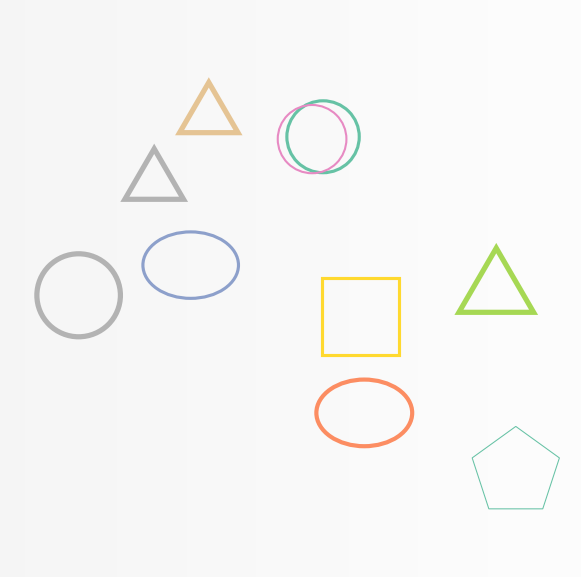[{"shape": "circle", "thickness": 1.5, "radius": 0.31, "center": [0.556, 0.762]}, {"shape": "pentagon", "thickness": 0.5, "radius": 0.39, "center": [0.887, 0.182]}, {"shape": "oval", "thickness": 2, "radius": 0.41, "center": [0.627, 0.284]}, {"shape": "oval", "thickness": 1.5, "radius": 0.41, "center": [0.328, 0.54]}, {"shape": "circle", "thickness": 1, "radius": 0.3, "center": [0.537, 0.758]}, {"shape": "triangle", "thickness": 2.5, "radius": 0.37, "center": [0.854, 0.495]}, {"shape": "square", "thickness": 1.5, "radius": 0.33, "center": [0.62, 0.451]}, {"shape": "triangle", "thickness": 2.5, "radius": 0.29, "center": [0.359, 0.798]}, {"shape": "triangle", "thickness": 2.5, "radius": 0.29, "center": [0.265, 0.683]}, {"shape": "circle", "thickness": 2.5, "radius": 0.36, "center": [0.135, 0.488]}]